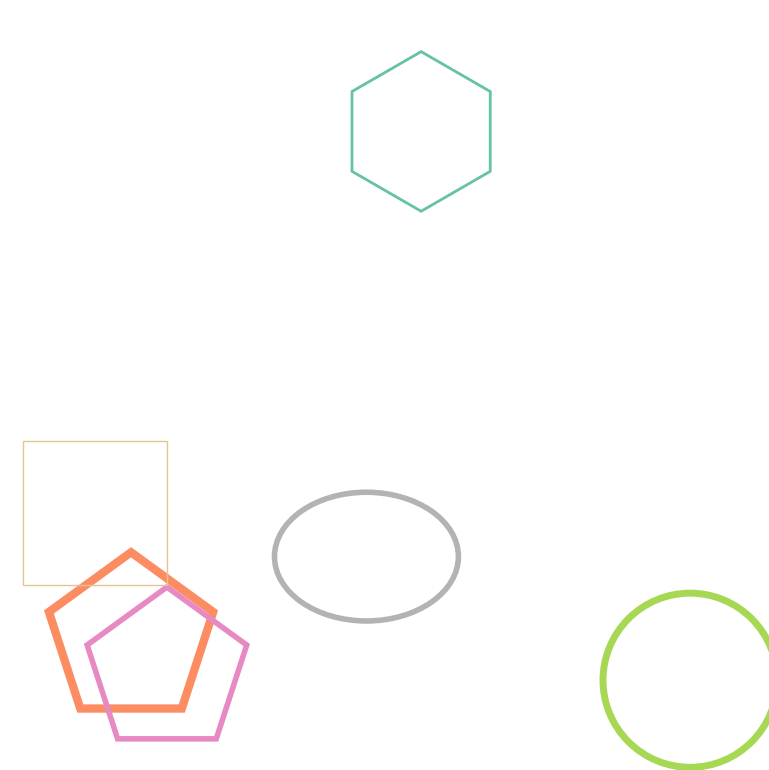[{"shape": "hexagon", "thickness": 1, "radius": 0.52, "center": [0.547, 0.829]}, {"shape": "pentagon", "thickness": 3, "radius": 0.56, "center": [0.17, 0.171]}, {"shape": "pentagon", "thickness": 2, "radius": 0.54, "center": [0.217, 0.129]}, {"shape": "circle", "thickness": 2.5, "radius": 0.57, "center": [0.896, 0.117]}, {"shape": "square", "thickness": 0.5, "radius": 0.47, "center": [0.124, 0.334]}, {"shape": "oval", "thickness": 2, "radius": 0.6, "center": [0.476, 0.277]}]